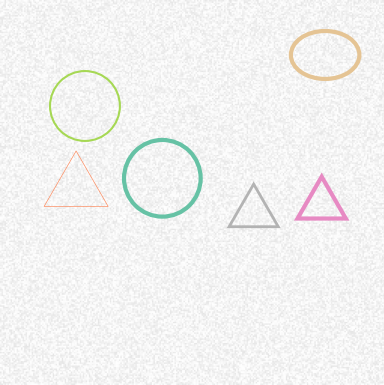[{"shape": "circle", "thickness": 3, "radius": 0.5, "center": [0.422, 0.537]}, {"shape": "triangle", "thickness": 0.5, "radius": 0.48, "center": [0.198, 0.512]}, {"shape": "triangle", "thickness": 3, "radius": 0.36, "center": [0.836, 0.469]}, {"shape": "circle", "thickness": 1.5, "radius": 0.45, "center": [0.221, 0.725]}, {"shape": "oval", "thickness": 3, "radius": 0.44, "center": [0.844, 0.857]}, {"shape": "triangle", "thickness": 2, "radius": 0.37, "center": [0.659, 0.448]}]